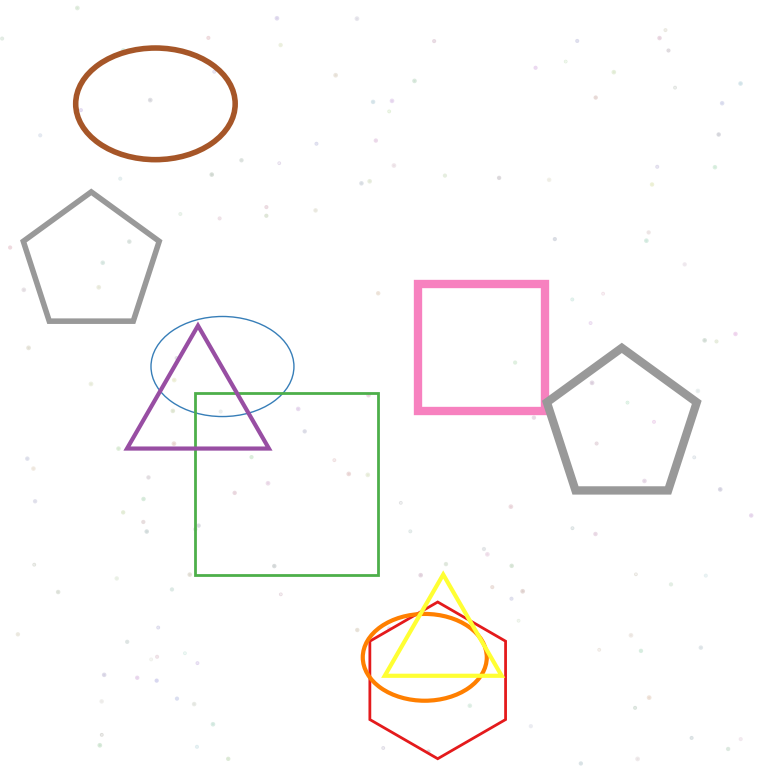[{"shape": "hexagon", "thickness": 1, "radius": 0.51, "center": [0.568, 0.116]}, {"shape": "oval", "thickness": 0.5, "radius": 0.46, "center": [0.289, 0.524]}, {"shape": "square", "thickness": 1, "radius": 0.59, "center": [0.372, 0.372]}, {"shape": "triangle", "thickness": 1.5, "radius": 0.53, "center": [0.257, 0.471]}, {"shape": "oval", "thickness": 1.5, "radius": 0.4, "center": [0.552, 0.146]}, {"shape": "triangle", "thickness": 1.5, "radius": 0.44, "center": [0.576, 0.166]}, {"shape": "oval", "thickness": 2, "radius": 0.52, "center": [0.202, 0.865]}, {"shape": "square", "thickness": 3, "radius": 0.41, "center": [0.625, 0.548]}, {"shape": "pentagon", "thickness": 2, "radius": 0.46, "center": [0.119, 0.658]}, {"shape": "pentagon", "thickness": 3, "radius": 0.51, "center": [0.808, 0.446]}]